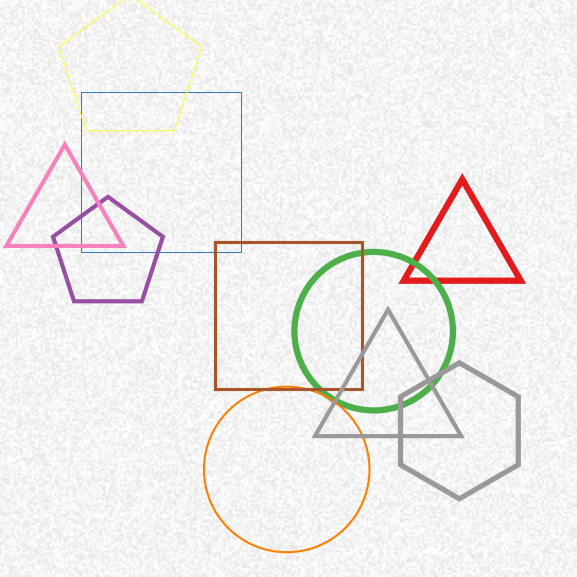[{"shape": "triangle", "thickness": 3, "radius": 0.59, "center": [0.8, 0.572]}, {"shape": "square", "thickness": 0.5, "radius": 0.69, "center": [0.279, 0.702]}, {"shape": "circle", "thickness": 3, "radius": 0.69, "center": [0.647, 0.426]}, {"shape": "pentagon", "thickness": 2, "radius": 0.5, "center": [0.187, 0.558]}, {"shape": "circle", "thickness": 1, "radius": 0.72, "center": [0.496, 0.186]}, {"shape": "pentagon", "thickness": 0.5, "radius": 0.65, "center": [0.226, 0.878]}, {"shape": "square", "thickness": 1.5, "radius": 0.64, "center": [0.5, 0.452]}, {"shape": "triangle", "thickness": 2, "radius": 0.58, "center": [0.112, 0.632]}, {"shape": "hexagon", "thickness": 2.5, "radius": 0.59, "center": [0.795, 0.253]}, {"shape": "triangle", "thickness": 2, "radius": 0.73, "center": [0.672, 0.317]}]